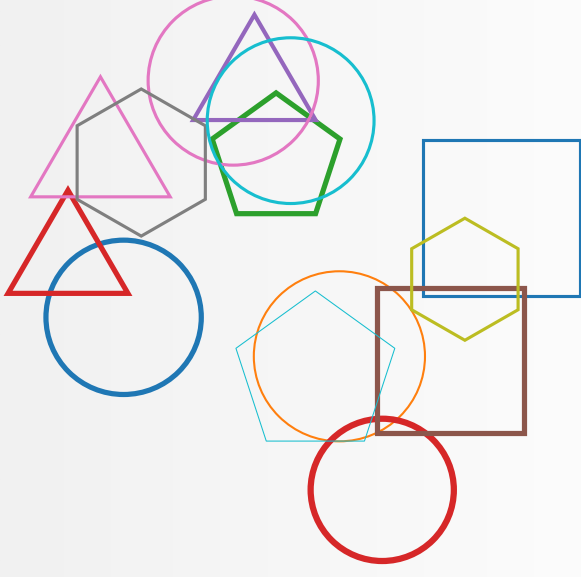[{"shape": "square", "thickness": 1.5, "radius": 0.67, "center": [0.863, 0.621]}, {"shape": "circle", "thickness": 2.5, "radius": 0.67, "center": [0.213, 0.45]}, {"shape": "circle", "thickness": 1, "radius": 0.74, "center": [0.584, 0.382]}, {"shape": "pentagon", "thickness": 2.5, "radius": 0.58, "center": [0.475, 0.723]}, {"shape": "circle", "thickness": 3, "radius": 0.62, "center": [0.658, 0.151]}, {"shape": "triangle", "thickness": 2.5, "radius": 0.6, "center": [0.117, 0.551]}, {"shape": "triangle", "thickness": 2, "radius": 0.61, "center": [0.438, 0.852]}, {"shape": "square", "thickness": 2.5, "radius": 0.63, "center": [0.775, 0.375]}, {"shape": "circle", "thickness": 1.5, "radius": 0.73, "center": [0.401, 0.86]}, {"shape": "triangle", "thickness": 1.5, "radius": 0.69, "center": [0.173, 0.728]}, {"shape": "hexagon", "thickness": 1.5, "radius": 0.64, "center": [0.243, 0.718]}, {"shape": "hexagon", "thickness": 1.5, "radius": 0.53, "center": [0.8, 0.516]}, {"shape": "circle", "thickness": 1.5, "radius": 0.72, "center": [0.5, 0.79]}, {"shape": "pentagon", "thickness": 0.5, "radius": 0.72, "center": [0.543, 0.352]}]